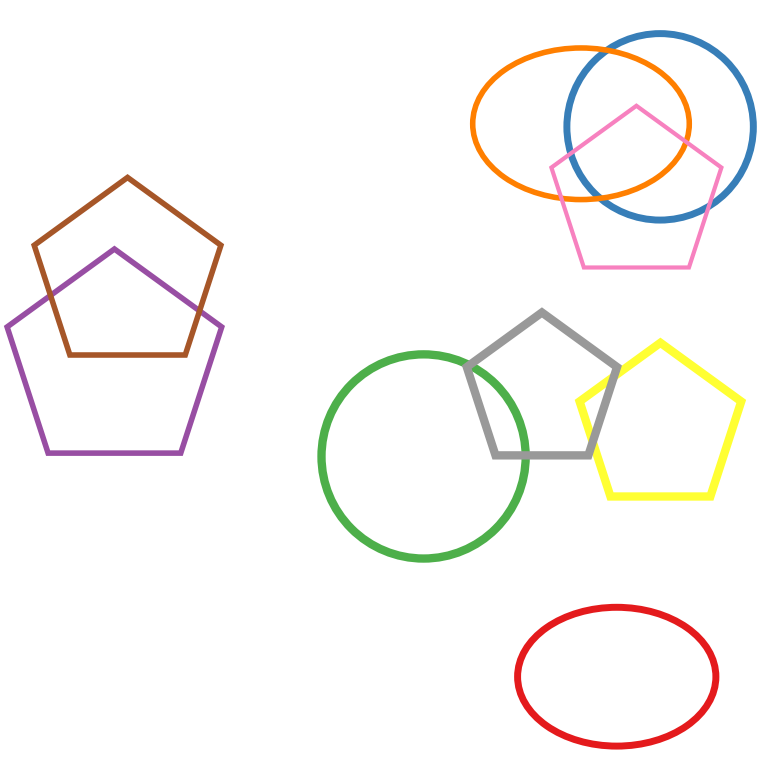[{"shape": "oval", "thickness": 2.5, "radius": 0.64, "center": [0.801, 0.121]}, {"shape": "circle", "thickness": 2.5, "radius": 0.61, "center": [0.857, 0.835]}, {"shape": "circle", "thickness": 3, "radius": 0.66, "center": [0.55, 0.407]}, {"shape": "pentagon", "thickness": 2, "radius": 0.73, "center": [0.149, 0.53]}, {"shape": "oval", "thickness": 2, "radius": 0.7, "center": [0.755, 0.839]}, {"shape": "pentagon", "thickness": 3, "radius": 0.55, "center": [0.858, 0.444]}, {"shape": "pentagon", "thickness": 2, "radius": 0.64, "center": [0.166, 0.642]}, {"shape": "pentagon", "thickness": 1.5, "radius": 0.58, "center": [0.827, 0.747]}, {"shape": "pentagon", "thickness": 3, "radius": 0.51, "center": [0.704, 0.492]}]